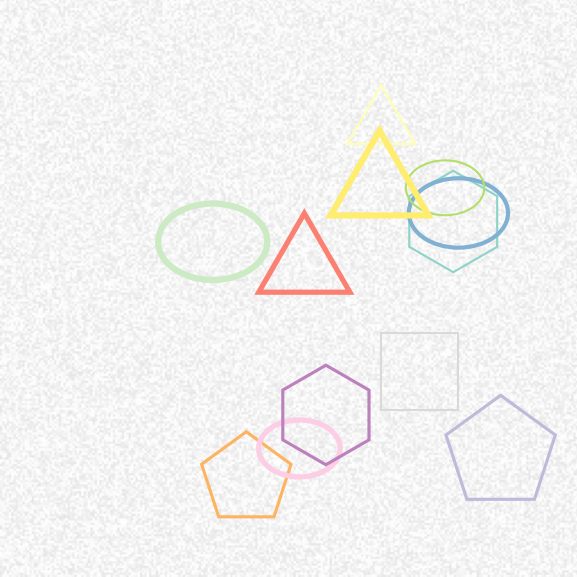[{"shape": "hexagon", "thickness": 1, "radius": 0.44, "center": [0.785, 0.616]}, {"shape": "triangle", "thickness": 1, "radius": 0.34, "center": [0.66, 0.784]}, {"shape": "pentagon", "thickness": 1.5, "radius": 0.5, "center": [0.867, 0.215]}, {"shape": "triangle", "thickness": 2.5, "radius": 0.46, "center": [0.527, 0.539]}, {"shape": "oval", "thickness": 2, "radius": 0.43, "center": [0.794, 0.63]}, {"shape": "pentagon", "thickness": 1.5, "radius": 0.41, "center": [0.427, 0.17]}, {"shape": "oval", "thickness": 1, "radius": 0.34, "center": [0.771, 0.674]}, {"shape": "oval", "thickness": 2.5, "radius": 0.35, "center": [0.518, 0.223]}, {"shape": "square", "thickness": 1, "radius": 0.33, "center": [0.726, 0.356]}, {"shape": "hexagon", "thickness": 1.5, "radius": 0.43, "center": [0.564, 0.281]}, {"shape": "oval", "thickness": 3, "radius": 0.47, "center": [0.368, 0.581]}, {"shape": "triangle", "thickness": 3, "radius": 0.49, "center": [0.657, 0.675]}]